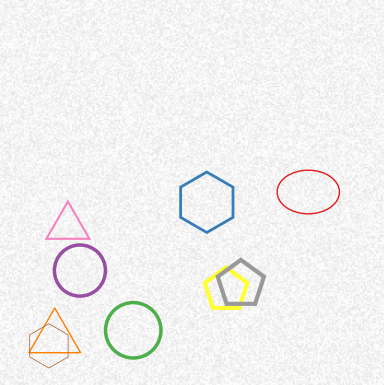[{"shape": "oval", "thickness": 1, "radius": 0.4, "center": [0.801, 0.501]}, {"shape": "hexagon", "thickness": 2, "radius": 0.39, "center": [0.537, 0.475]}, {"shape": "circle", "thickness": 2.5, "radius": 0.36, "center": [0.346, 0.142]}, {"shape": "circle", "thickness": 2.5, "radius": 0.33, "center": [0.208, 0.297]}, {"shape": "triangle", "thickness": 1, "radius": 0.39, "center": [0.142, 0.123]}, {"shape": "pentagon", "thickness": 3, "radius": 0.29, "center": [0.587, 0.247]}, {"shape": "hexagon", "thickness": 0.5, "radius": 0.29, "center": [0.127, 0.102]}, {"shape": "triangle", "thickness": 1.5, "radius": 0.32, "center": [0.176, 0.412]}, {"shape": "pentagon", "thickness": 3, "radius": 0.32, "center": [0.626, 0.262]}]